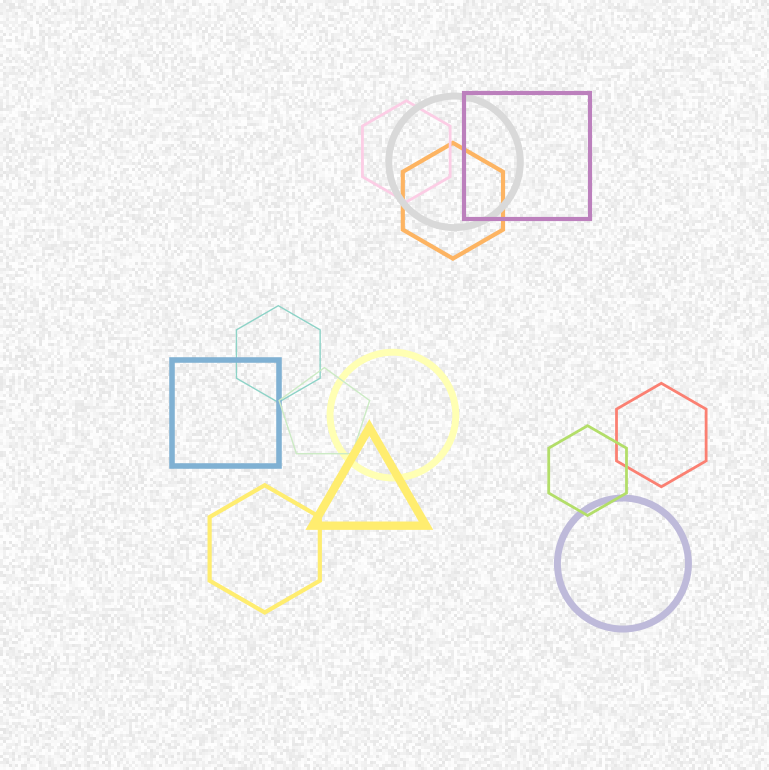[{"shape": "hexagon", "thickness": 0.5, "radius": 0.31, "center": [0.361, 0.54]}, {"shape": "circle", "thickness": 2.5, "radius": 0.41, "center": [0.51, 0.461]}, {"shape": "circle", "thickness": 2.5, "radius": 0.43, "center": [0.809, 0.268]}, {"shape": "hexagon", "thickness": 1, "radius": 0.34, "center": [0.859, 0.435]}, {"shape": "square", "thickness": 2, "radius": 0.35, "center": [0.293, 0.464]}, {"shape": "hexagon", "thickness": 1.5, "radius": 0.38, "center": [0.588, 0.739]}, {"shape": "hexagon", "thickness": 1, "radius": 0.29, "center": [0.763, 0.389]}, {"shape": "hexagon", "thickness": 1, "radius": 0.33, "center": [0.528, 0.803]}, {"shape": "circle", "thickness": 2.5, "radius": 0.43, "center": [0.59, 0.79]}, {"shape": "square", "thickness": 1.5, "radius": 0.41, "center": [0.684, 0.797]}, {"shape": "pentagon", "thickness": 0.5, "radius": 0.31, "center": [0.421, 0.461]}, {"shape": "hexagon", "thickness": 1.5, "radius": 0.41, "center": [0.344, 0.287]}, {"shape": "triangle", "thickness": 3, "radius": 0.43, "center": [0.48, 0.36]}]